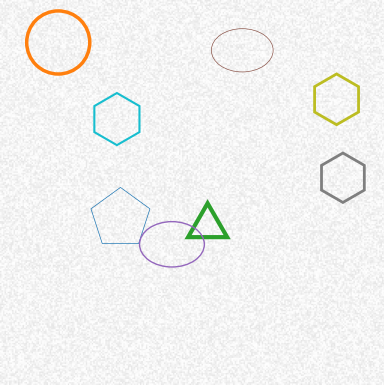[{"shape": "pentagon", "thickness": 0.5, "radius": 0.4, "center": [0.313, 0.433]}, {"shape": "circle", "thickness": 2.5, "radius": 0.41, "center": [0.151, 0.89]}, {"shape": "triangle", "thickness": 3, "radius": 0.29, "center": [0.539, 0.413]}, {"shape": "oval", "thickness": 1, "radius": 0.42, "center": [0.447, 0.365]}, {"shape": "oval", "thickness": 0.5, "radius": 0.4, "center": [0.629, 0.869]}, {"shape": "hexagon", "thickness": 2, "radius": 0.32, "center": [0.891, 0.538]}, {"shape": "hexagon", "thickness": 2, "radius": 0.33, "center": [0.874, 0.742]}, {"shape": "hexagon", "thickness": 1.5, "radius": 0.34, "center": [0.304, 0.691]}]